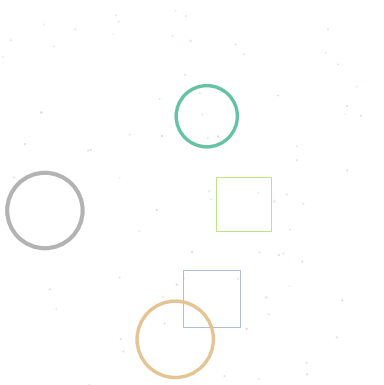[{"shape": "circle", "thickness": 2.5, "radius": 0.4, "center": [0.537, 0.698]}, {"shape": "square", "thickness": 0.5, "radius": 0.37, "center": [0.549, 0.224]}, {"shape": "square", "thickness": 0.5, "radius": 0.35, "center": [0.633, 0.47]}, {"shape": "circle", "thickness": 2.5, "radius": 0.5, "center": [0.455, 0.119]}, {"shape": "circle", "thickness": 3, "radius": 0.49, "center": [0.117, 0.453]}]